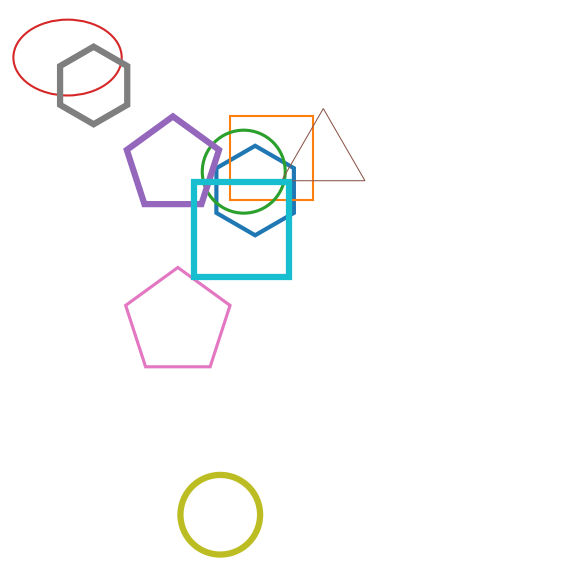[{"shape": "hexagon", "thickness": 2, "radius": 0.39, "center": [0.442, 0.669]}, {"shape": "square", "thickness": 1, "radius": 0.36, "center": [0.47, 0.725]}, {"shape": "circle", "thickness": 1.5, "radius": 0.36, "center": [0.422, 0.702]}, {"shape": "oval", "thickness": 1, "radius": 0.47, "center": [0.117, 0.899]}, {"shape": "pentagon", "thickness": 3, "radius": 0.42, "center": [0.299, 0.714]}, {"shape": "triangle", "thickness": 0.5, "radius": 0.42, "center": [0.56, 0.728]}, {"shape": "pentagon", "thickness": 1.5, "radius": 0.48, "center": [0.308, 0.441]}, {"shape": "hexagon", "thickness": 3, "radius": 0.34, "center": [0.162, 0.851]}, {"shape": "circle", "thickness": 3, "radius": 0.34, "center": [0.381, 0.108]}, {"shape": "square", "thickness": 3, "radius": 0.41, "center": [0.418, 0.602]}]